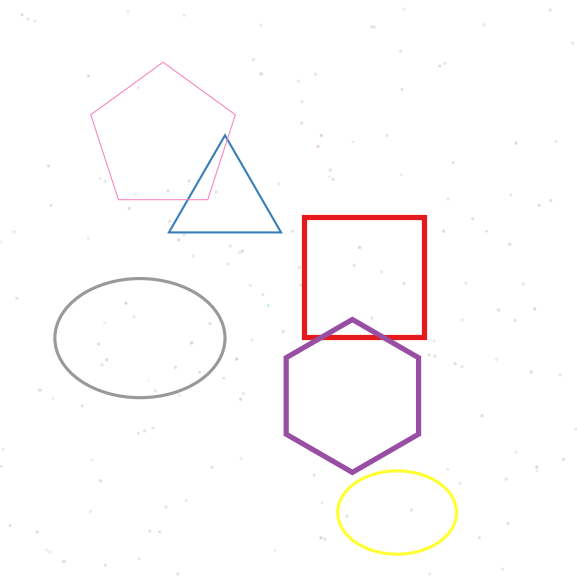[{"shape": "square", "thickness": 2.5, "radius": 0.52, "center": [0.63, 0.52]}, {"shape": "triangle", "thickness": 1, "radius": 0.56, "center": [0.39, 0.653]}, {"shape": "hexagon", "thickness": 2.5, "radius": 0.66, "center": [0.61, 0.313]}, {"shape": "oval", "thickness": 1.5, "radius": 0.51, "center": [0.688, 0.112]}, {"shape": "pentagon", "thickness": 0.5, "radius": 0.66, "center": [0.282, 0.76]}, {"shape": "oval", "thickness": 1.5, "radius": 0.74, "center": [0.242, 0.414]}]